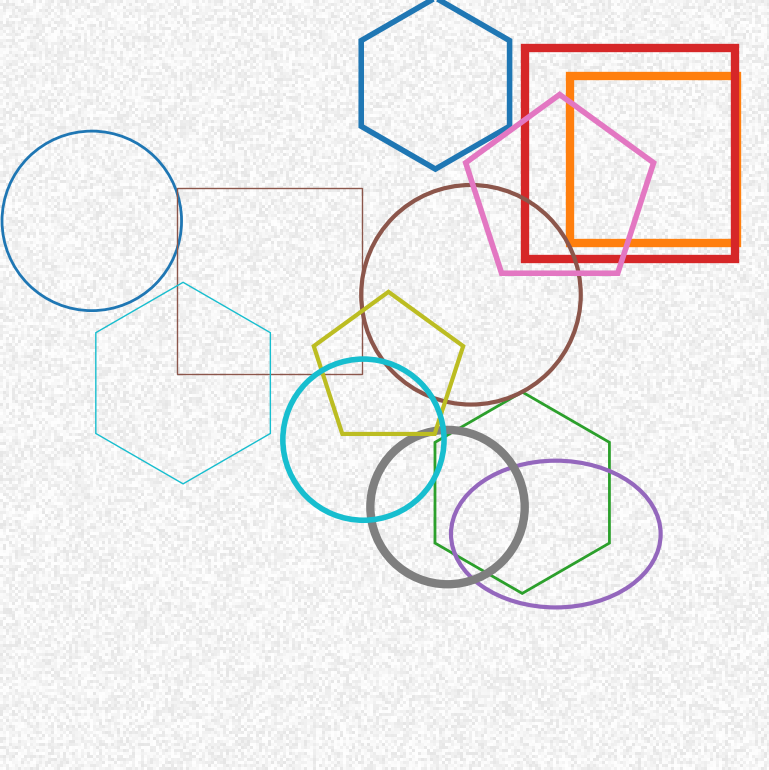[{"shape": "circle", "thickness": 1, "radius": 0.58, "center": [0.119, 0.713]}, {"shape": "hexagon", "thickness": 2, "radius": 0.56, "center": [0.565, 0.892]}, {"shape": "square", "thickness": 3, "radius": 0.54, "center": [0.849, 0.793]}, {"shape": "hexagon", "thickness": 1, "radius": 0.65, "center": [0.678, 0.36]}, {"shape": "square", "thickness": 3, "radius": 0.68, "center": [0.818, 0.801]}, {"shape": "oval", "thickness": 1.5, "radius": 0.68, "center": [0.722, 0.306]}, {"shape": "circle", "thickness": 1.5, "radius": 0.71, "center": [0.612, 0.617]}, {"shape": "square", "thickness": 0.5, "radius": 0.6, "center": [0.35, 0.635]}, {"shape": "pentagon", "thickness": 2, "radius": 0.64, "center": [0.727, 0.749]}, {"shape": "circle", "thickness": 3, "radius": 0.5, "center": [0.581, 0.341]}, {"shape": "pentagon", "thickness": 1.5, "radius": 0.51, "center": [0.505, 0.519]}, {"shape": "hexagon", "thickness": 0.5, "radius": 0.65, "center": [0.238, 0.502]}, {"shape": "circle", "thickness": 2, "radius": 0.52, "center": [0.472, 0.429]}]